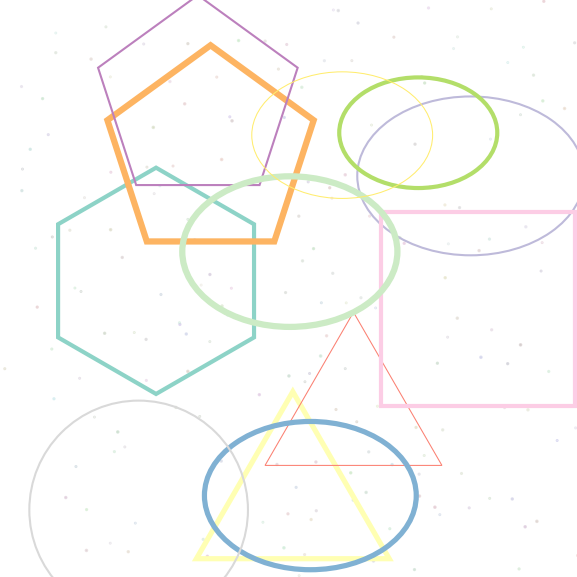[{"shape": "hexagon", "thickness": 2, "radius": 0.98, "center": [0.27, 0.513]}, {"shape": "triangle", "thickness": 2.5, "radius": 0.96, "center": [0.507, 0.128]}, {"shape": "oval", "thickness": 1, "radius": 0.98, "center": [0.815, 0.695]}, {"shape": "triangle", "thickness": 0.5, "radius": 0.88, "center": [0.612, 0.282]}, {"shape": "oval", "thickness": 2.5, "radius": 0.92, "center": [0.537, 0.141]}, {"shape": "pentagon", "thickness": 3, "radius": 0.94, "center": [0.365, 0.733]}, {"shape": "oval", "thickness": 2, "radius": 0.68, "center": [0.724, 0.769]}, {"shape": "square", "thickness": 2, "radius": 0.84, "center": [0.827, 0.464]}, {"shape": "circle", "thickness": 1, "radius": 0.95, "center": [0.24, 0.116]}, {"shape": "pentagon", "thickness": 1, "radius": 0.91, "center": [0.343, 0.826]}, {"shape": "oval", "thickness": 3, "radius": 0.93, "center": [0.502, 0.563]}, {"shape": "oval", "thickness": 0.5, "radius": 0.78, "center": [0.593, 0.765]}]